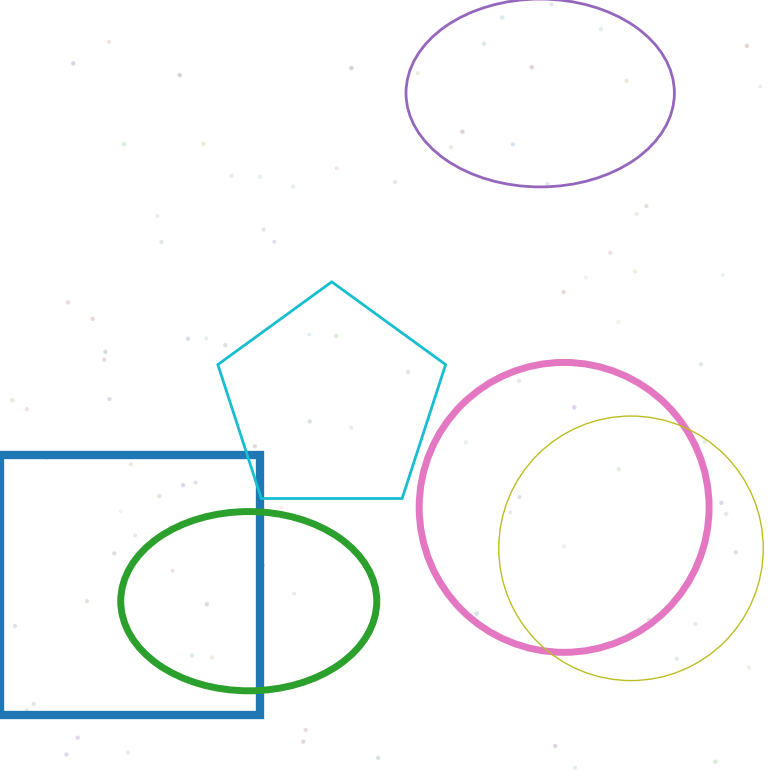[{"shape": "square", "thickness": 3, "radius": 0.85, "center": [0.169, 0.24]}, {"shape": "oval", "thickness": 2.5, "radius": 0.83, "center": [0.323, 0.219]}, {"shape": "oval", "thickness": 1, "radius": 0.87, "center": [0.702, 0.879]}, {"shape": "circle", "thickness": 2.5, "radius": 0.94, "center": [0.733, 0.341]}, {"shape": "circle", "thickness": 0.5, "radius": 0.86, "center": [0.819, 0.288]}, {"shape": "pentagon", "thickness": 1, "radius": 0.78, "center": [0.431, 0.478]}]